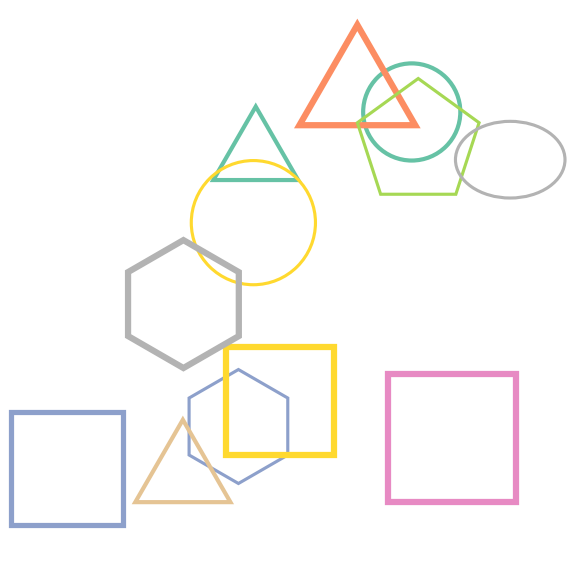[{"shape": "circle", "thickness": 2, "radius": 0.42, "center": [0.713, 0.805]}, {"shape": "triangle", "thickness": 2, "radius": 0.42, "center": [0.443, 0.73]}, {"shape": "triangle", "thickness": 3, "radius": 0.58, "center": [0.619, 0.84]}, {"shape": "hexagon", "thickness": 1.5, "radius": 0.49, "center": [0.413, 0.261]}, {"shape": "square", "thickness": 2.5, "radius": 0.49, "center": [0.116, 0.188]}, {"shape": "square", "thickness": 3, "radius": 0.55, "center": [0.782, 0.24]}, {"shape": "pentagon", "thickness": 1.5, "radius": 0.55, "center": [0.724, 0.752]}, {"shape": "circle", "thickness": 1.5, "radius": 0.54, "center": [0.439, 0.614]}, {"shape": "square", "thickness": 3, "radius": 0.47, "center": [0.485, 0.305]}, {"shape": "triangle", "thickness": 2, "radius": 0.48, "center": [0.317, 0.177]}, {"shape": "oval", "thickness": 1.5, "radius": 0.47, "center": [0.884, 0.723]}, {"shape": "hexagon", "thickness": 3, "radius": 0.55, "center": [0.318, 0.473]}]